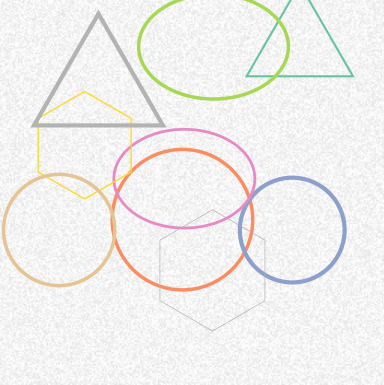[{"shape": "triangle", "thickness": 1.5, "radius": 0.8, "center": [0.779, 0.882]}, {"shape": "circle", "thickness": 2.5, "radius": 0.91, "center": [0.474, 0.429]}, {"shape": "circle", "thickness": 3, "radius": 0.68, "center": [0.759, 0.402]}, {"shape": "oval", "thickness": 2, "radius": 0.92, "center": [0.479, 0.536]}, {"shape": "oval", "thickness": 2.5, "radius": 0.97, "center": [0.555, 0.879]}, {"shape": "hexagon", "thickness": 1, "radius": 0.7, "center": [0.22, 0.623]}, {"shape": "circle", "thickness": 2.5, "radius": 0.72, "center": [0.154, 0.403]}, {"shape": "triangle", "thickness": 3, "radius": 0.97, "center": [0.256, 0.771]}, {"shape": "hexagon", "thickness": 0.5, "radius": 0.79, "center": [0.552, 0.298]}]